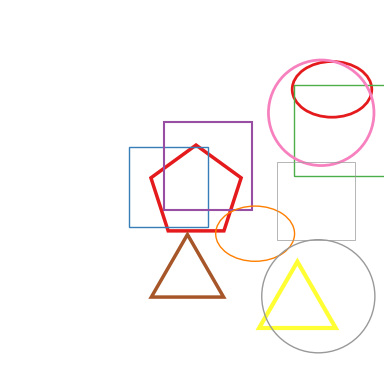[{"shape": "oval", "thickness": 2, "radius": 0.52, "center": [0.862, 0.768]}, {"shape": "pentagon", "thickness": 2.5, "radius": 0.62, "center": [0.509, 0.5]}, {"shape": "square", "thickness": 1, "radius": 0.52, "center": [0.437, 0.515]}, {"shape": "square", "thickness": 1, "radius": 0.59, "center": [0.883, 0.661]}, {"shape": "square", "thickness": 1.5, "radius": 0.57, "center": [0.54, 0.568]}, {"shape": "oval", "thickness": 1, "radius": 0.51, "center": [0.663, 0.393]}, {"shape": "triangle", "thickness": 3, "radius": 0.57, "center": [0.772, 0.205]}, {"shape": "triangle", "thickness": 2.5, "radius": 0.54, "center": [0.487, 0.283]}, {"shape": "circle", "thickness": 2, "radius": 0.69, "center": [0.834, 0.707]}, {"shape": "circle", "thickness": 1, "radius": 0.73, "center": [0.827, 0.231]}, {"shape": "square", "thickness": 0.5, "radius": 0.51, "center": [0.821, 0.477]}]